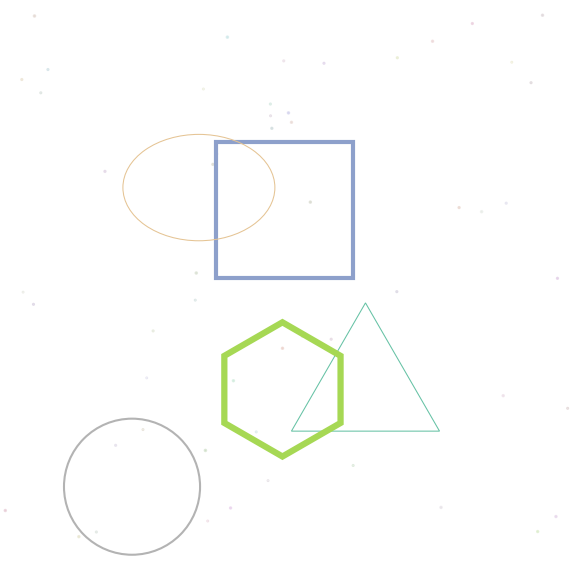[{"shape": "triangle", "thickness": 0.5, "radius": 0.74, "center": [0.633, 0.327]}, {"shape": "square", "thickness": 2, "radius": 0.59, "center": [0.493, 0.635]}, {"shape": "hexagon", "thickness": 3, "radius": 0.58, "center": [0.489, 0.325]}, {"shape": "oval", "thickness": 0.5, "radius": 0.66, "center": [0.344, 0.674]}, {"shape": "circle", "thickness": 1, "radius": 0.59, "center": [0.229, 0.156]}]